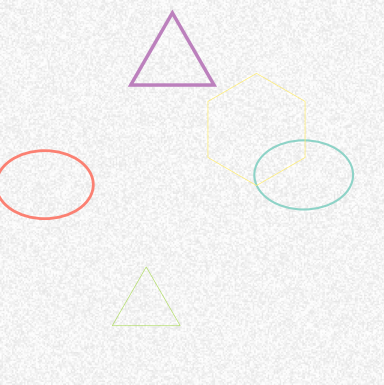[{"shape": "oval", "thickness": 1.5, "radius": 0.64, "center": [0.789, 0.546]}, {"shape": "oval", "thickness": 2, "radius": 0.63, "center": [0.116, 0.52]}, {"shape": "triangle", "thickness": 0.5, "radius": 0.51, "center": [0.38, 0.205]}, {"shape": "triangle", "thickness": 2.5, "radius": 0.62, "center": [0.448, 0.842]}, {"shape": "hexagon", "thickness": 0.5, "radius": 0.73, "center": [0.666, 0.664]}]